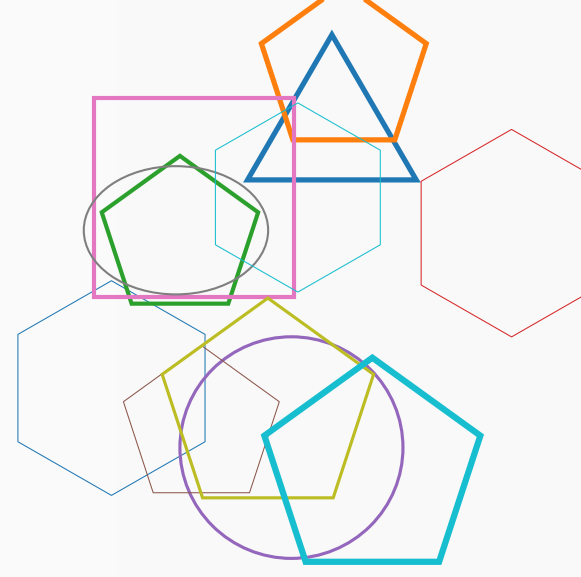[{"shape": "triangle", "thickness": 2.5, "radius": 0.84, "center": [0.571, 0.771]}, {"shape": "hexagon", "thickness": 0.5, "radius": 0.93, "center": [0.192, 0.327]}, {"shape": "pentagon", "thickness": 2.5, "radius": 0.75, "center": [0.592, 0.878]}, {"shape": "pentagon", "thickness": 2, "radius": 0.71, "center": [0.31, 0.588]}, {"shape": "hexagon", "thickness": 0.5, "radius": 0.9, "center": [0.88, 0.595]}, {"shape": "circle", "thickness": 1.5, "radius": 0.96, "center": [0.501, 0.224]}, {"shape": "pentagon", "thickness": 0.5, "radius": 0.7, "center": [0.346, 0.26]}, {"shape": "square", "thickness": 2, "radius": 0.86, "center": [0.334, 0.656]}, {"shape": "oval", "thickness": 1, "radius": 0.79, "center": [0.303, 0.6]}, {"shape": "pentagon", "thickness": 1.5, "radius": 0.96, "center": [0.461, 0.292]}, {"shape": "pentagon", "thickness": 3, "radius": 0.98, "center": [0.641, 0.184]}, {"shape": "hexagon", "thickness": 0.5, "radius": 0.82, "center": [0.512, 0.657]}]